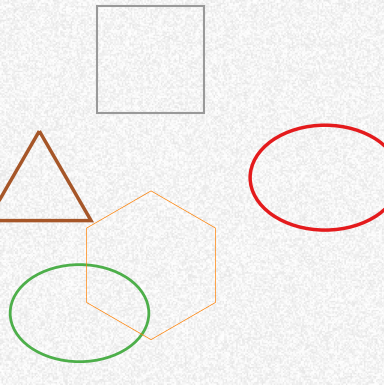[{"shape": "oval", "thickness": 2.5, "radius": 0.97, "center": [0.844, 0.539]}, {"shape": "oval", "thickness": 2, "radius": 0.9, "center": [0.206, 0.187]}, {"shape": "hexagon", "thickness": 0.5, "radius": 0.97, "center": [0.392, 0.311]}, {"shape": "triangle", "thickness": 2.5, "radius": 0.78, "center": [0.102, 0.505]}, {"shape": "square", "thickness": 1.5, "radius": 0.69, "center": [0.391, 0.845]}]